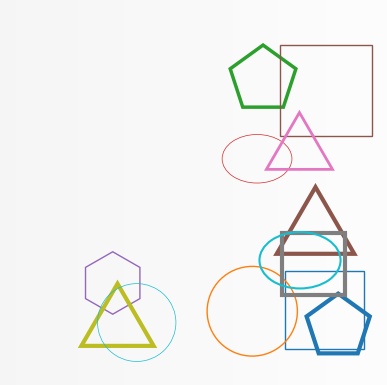[{"shape": "square", "thickness": 1, "radius": 0.51, "center": [0.837, 0.194]}, {"shape": "pentagon", "thickness": 3, "radius": 0.43, "center": [0.873, 0.152]}, {"shape": "circle", "thickness": 1, "radius": 0.58, "center": [0.651, 0.192]}, {"shape": "pentagon", "thickness": 2.5, "radius": 0.45, "center": [0.679, 0.794]}, {"shape": "oval", "thickness": 0.5, "radius": 0.45, "center": [0.663, 0.588]}, {"shape": "hexagon", "thickness": 1, "radius": 0.41, "center": [0.291, 0.265]}, {"shape": "square", "thickness": 1, "radius": 0.59, "center": [0.84, 0.765]}, {"shape": "triangle", "thickness": 3, "radius": 0.58, "center": [0.814, 0.399]}, {"shape": "triangle", "thickness": 2, "radius": 0.49, "center": [0.773, 0.609]}, {"shape": "square", "thickness": 3, "radius": 0.4, "center": [0.809, 0.314]}, {"shape": "triangle", "thickness": 3, "radius": 0.54, "center": [0.303, 0.155]}, {"shape": "oval", "thickness": 1.5, "radius": 0.52, "center": [0.774, 0.324]}, {"shape": "circle", "thickness": 0.5, "radius": 0.51, "center": [0.353, 0.162]}]